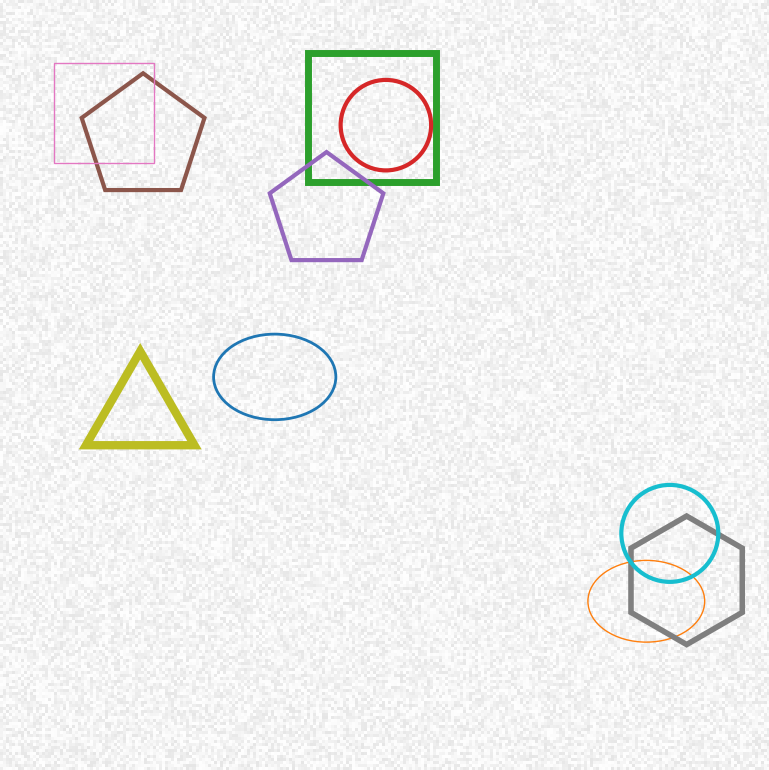[{"shape": "oval", "thickness": 1, "radius": 0.4, "center": [0.357, 0.51]}, {"shape": "oval", "thickness": 0.5, "radius": 0.38, "center": [0.839, 0.219]}, {"shape": "square", "thickness": 2.5, "radius": 0.42, "center": [0.483, 0.847]}, {"shape": "circle", "thickness": 1.5, "radius": 0.29, "center": [0.501, 0.837]}, {"shape": "pentagon", "thickness": 1.5, "radius": 0.39, "center": [0.424, 0.725]}, {"shape": "pentagon", "thickness": 1.5, "radius": 0.42, "center": [0.186, 0.821]}, {"shape": "square", "thickness": 0.5, "radius": 0.32, "center": [0.135, 0.854]}, {"shape": "hexagon", "thickness": 2, "radius": 0.42, "center": [0.892, 0.246]}, {"shape": "triangle", "thickness": 3, "radius": 0.41, "center": [0.182, 0.462]}, {"shape": "circle", "thickness": 1.5, "radius": 0.31, "center": [0.87, 0.307]}]